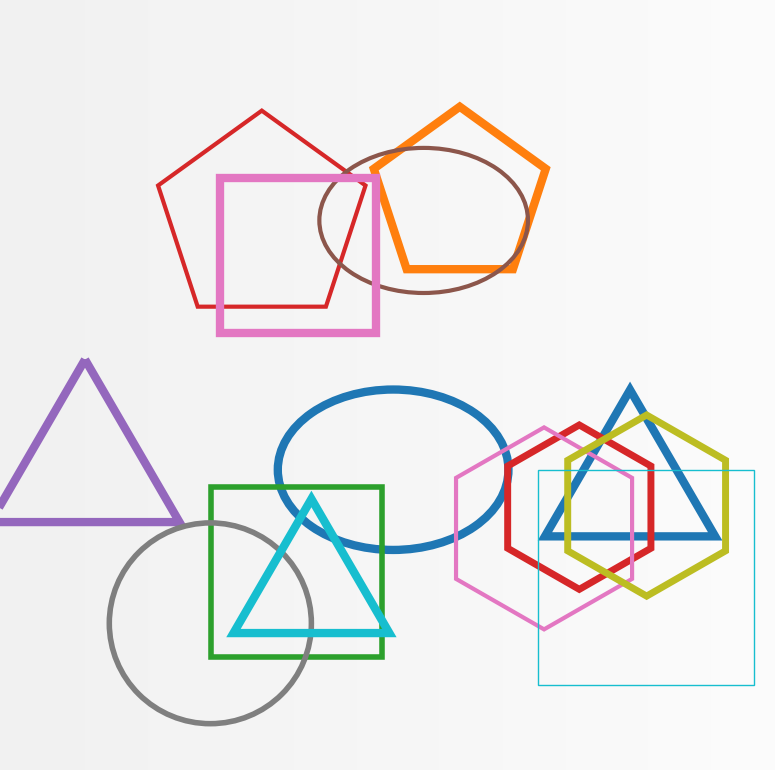[{"shape": "triangle", "thickness": 3, "radius": 0.63, "center": [0.813, 0.367]}, {"shape": "oval", "thickness": 3, "radius": 0.74, "center": [0.507, 0.39]}, {"shape": "pentagon", "thickness": 3, "radius": 0.58, "center": [0.593, 0.745]}, {"shape": "square", "thickness": 2, "radius": 0.55, "center": [0.383, 0.257]}, {"shape": "pentagon", "thickness": 1.5, "radius": 0.7, "center": [0.338, 0.716]}, {"shape": "hexagon", "thickness": 2.5, "radius": 0.53, "center": [0.747, 0.341]}, {"shape": "triangle", "thickness": 3, "radius": 0.7, "center": [0.11, 0.392]}, {"shape": "oval", "thickness": 1.5, "radius": 0.67, "center": [0.547, 0.714]}, {"shape": "square", "thickness": 3, "radius": 0.5, "center": [0.385, 0.668]}, {"shape": "hexagon", "thickness": 1.5, "radius": 0.66, "center": [0.702, 0.314]}, {"shape": "circle", "thickness": 2, "radius": 0.65, "center": [0.271, 0.191]}, {"shape": "hexagon", "thickness": 2.5, "radius": 0.59, "center": [0.834, 0.343]}, {"shape": "square", "thickness": 0.5, "radius": 0.7, "center": [0.834, 0.25]}, {"shape": "triangle", "thickness": 3, "radius": 0.58, "center": [0.402, 0.236]}]